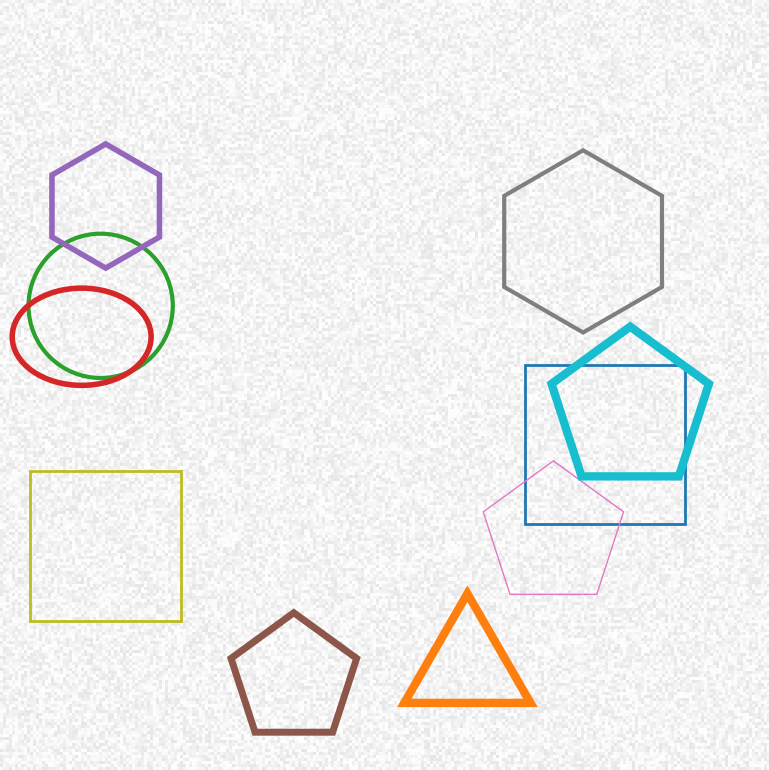[{"shape": "square", "thickness": 1, "radius": 0.52, "center": [0.786, 0.423]}, {"shape": "triangle", "thickness": 3, "radius": 0.47, "center": [0.607, 0.134]}, {"shape": "circle", "thickness": 1.5, "radius": 0.47, "center": [0.131, 0.603]}, {"shape": "oval", "thickness": 2, "radius": 0.45, "center": [0.106, 0.563]}, {"shape": "hexagon", "thickness": 2, "radius": 0.4, "center": [0.137, 0.732]}, {"shape": "pentagon", "thickness": 2.5, "radius": 0.43, "center": [0.382, 0.118]}, {"shape": "pentagon", "thickness": 0.5, "radius": 0.48, "center": [0.719, 0.306]}, {"shape": "hexagon", "thickness": 1.5, "radius": 0.59, "center": [0.757, 0.686]}, {"shape": "square", "thickness": 1, "radius": 0.49, "center": [0.137, 0.291]}, {"shape": "pentagon", "thickness": 3, "radius": 0.54, "center": [0.818, 0.468]}]